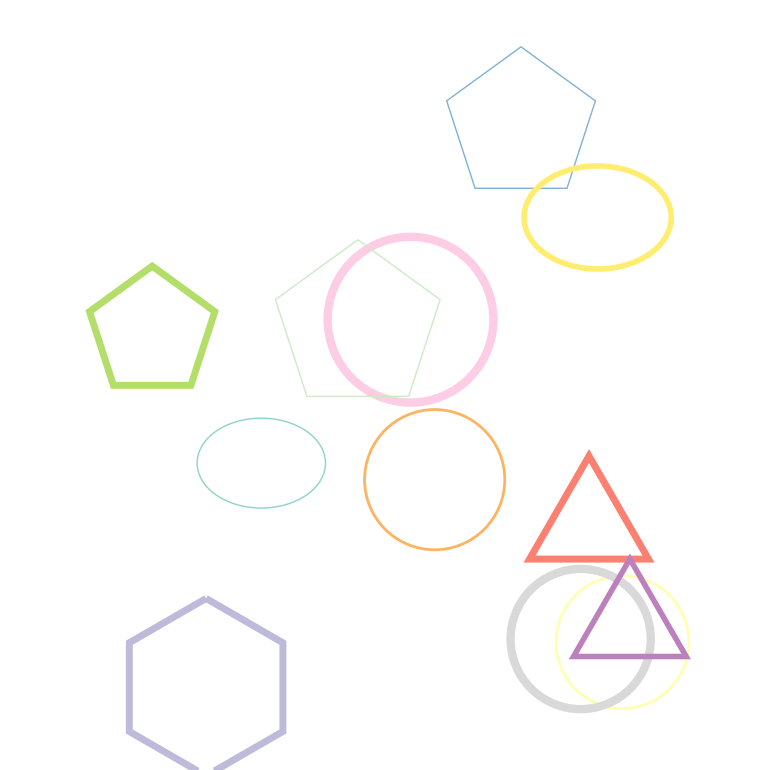[{"shape": "oval", "thickness": 0.5, "radius": 0.42, "center": [0.339, 0.399]}, {"shape": "circle", "thickness": 1, "radius": 0.43, "center": [0.808, 0.166]}, {"shape": "hexagon", "thickness": 2.5, "radius": 0.58, "center": [0.268, 0.108]}, {"shape": "triangle", "thickness": 2.5, "radius": 0.45, "center": [0.765, 0.319]}, {"shape": "pentagon", "thickness": 0.5, "radius": 0.51, "center": [0.677, 0.838]}, {"shape": "circle", "thickness": 1, "radius": 0.46, "center": [0.564, 0.377]}, {"shape": "pentagon", "thickness": 2.5, "radius": 0.43, "center": [0.198, 0.569]}, {"shape": "circle", "thickness": 3, "radius": 0.54, "center": [0.533, 0.585]}, {"shape": "circle", "thickness": 3, "radius": 0.46, "center": [0.754, 0.17]}, {"shape": "triangle", "thickness": 2, "radius": 0.42, "center": [0.818, 0.19]}, {"shape": "pentagon", "thickness": 0.5, "radius": 0.56, "center": [0.465, 0.576]}, {"shape": "oval", "thickness": 2, "radius": 0.48, "center": [0.776, 0.718]}]